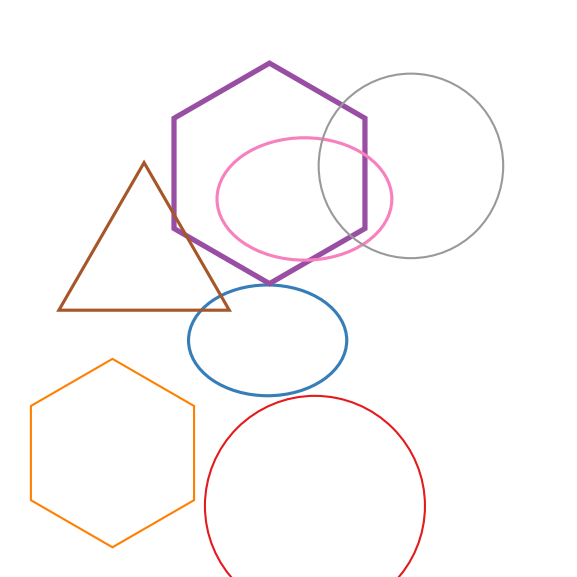[{"shape": "circle", "thickness": 1, "radius": 0.95, "center": [0.545, 0.123]}, {"shape": "oval", "thickness": 1.5, "radius": 0.68, "center": [0.463, 0.41]}, {"shape": "hexagon", "thickness": 2.5, "radius": 0.95, "center": [0.467, 0.699]}, {"shape": "hexagon", "thickness": 1, "radius": 0.82, "center": [0.195, 0.215]}, {"shape": "triangle", "thickness": 1.5, "radius": 0.85, "center": [0.249, 0.547]}, {"shape": "oval", "thickness": 1.5, "radius": 0.76, "center": [0.527, 0.655]}, {"shape": "circle", "thickness": 1, "radius": 0.8, "center": [0.712, 0.712]}]